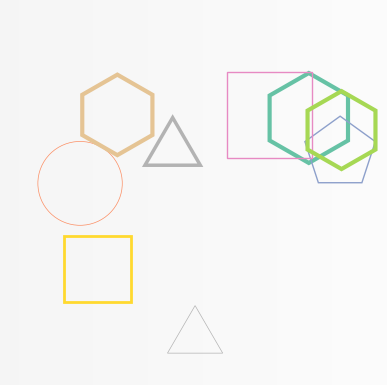[{"shape": "hexagon", "thickness": 3, "radius": 0.58, "center": [0.797, 0.694]}, {"shape": "circle", "thickness": 0.5, "radius": 0.54, "center": [0.207, 0.524]}, {"shape": "pentagon", "thickness": 1, "radius": 0.48, "center": [0.878, 0.603]}, {"shape": "square", "thickness": 1, "radius": 0.55, "center": [0.695, 0.701]}, {"shape": "hexagon", "thickness": 3, "radius": 0.51, "center": [0.881, 0.662]}, {"shape": "square", "thickness": 2, "radius": 0.43, "center": [0.252, 0.301]}, {"shape": "hexagon", "thickness": 3, "radius": 0.52, "center": [0.303, 0.702]}, {"shape": "triangle", "thickness": 2.5, "radius": 0.41, "center": [0.446, 0.612]}, {"shape": "triangle", "thickness": 0.5, "radius": 0.41, "center": [0.503, 0.124]}]